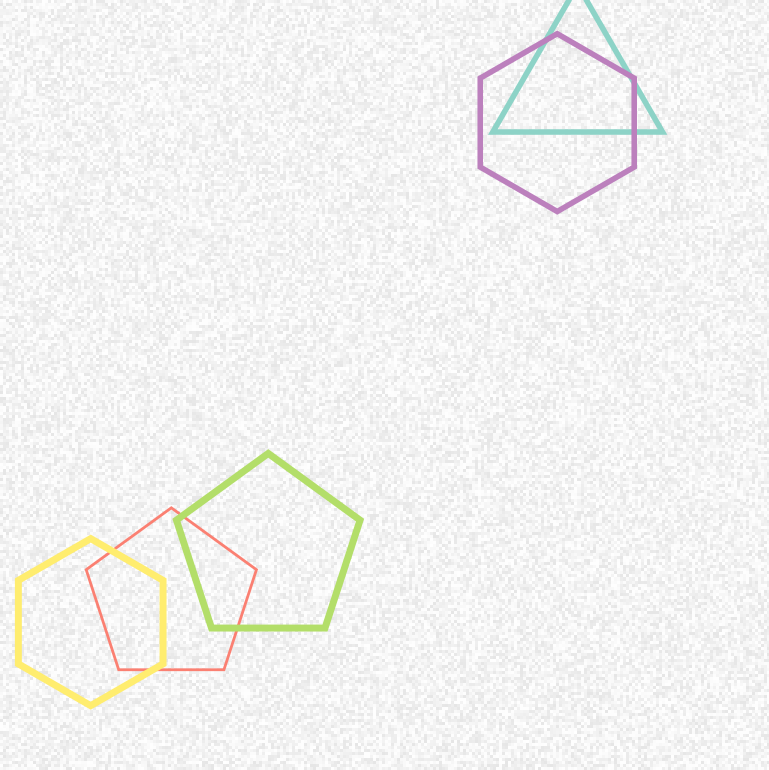[{"shape": "triangle", "thickness": 2, "radius": 0.64, "center": [0.75, 0.892]}, {"shape": "pentagon", "thickness": 1, "radius": 0.58, "center": [0.222, 0.224]}, {"shape": "pentagon", "thickness": 2.5, "radius": 0.63, "center": [0.348, 0.286]}, {"shape": "hexagon", "thickness": 2, "radius": 0.58, "center": [0.724, 0.841]}, {"shape": "hexagon", "thickness": 2.5, "radius": 0.54, "center": [0.118, 0.192]}]